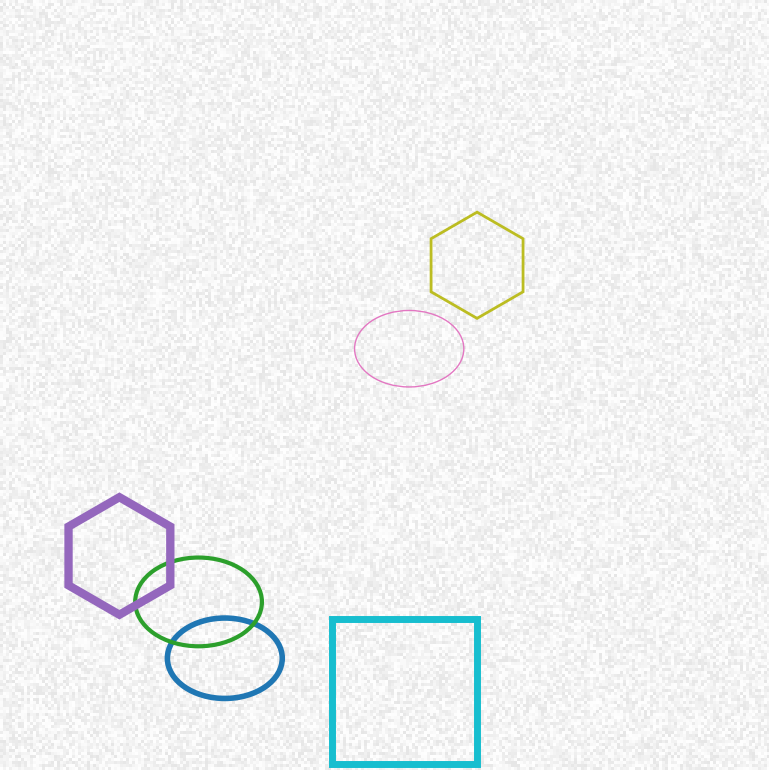[{"shape": "oval", "thickness": 2, "radius": 0.37, "center": [0.292, 0.145]}, {"shape": "oval", "thickness": 1.5, "radius": 0.41, "center": [0.258, 0.218]}, {"shape": "hexagon", "thickness": 3, "radius": 0.38, "center": [0.155, 0.278]}, {"shape": "oval", "thickness": 0.5, "radius": 0.35, "center": [0.531, 0.547]}, {"shape": "hexagon", "thickness": 1, "radius": 0.34, "center": [0.62, 0.656]}, {"shape": "square", "thickness": 2.5, "radius": 0.47, "center": [0.525, 0.102]}]